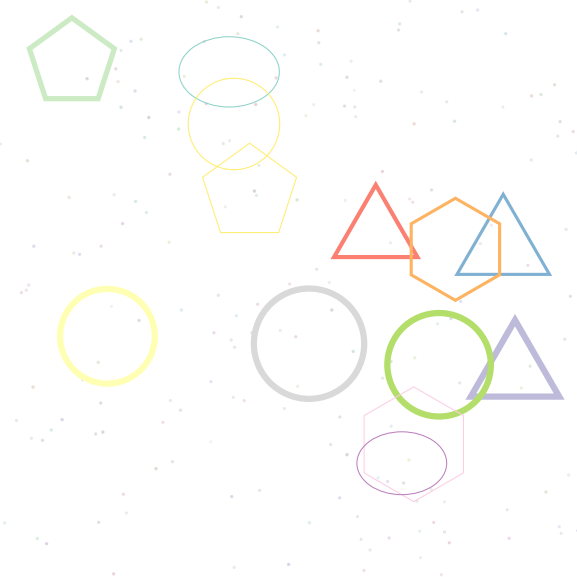[{"shape": "oval", "thickness": 0.5, "radius": 0.43, "center": [0.397, 0.875]}, {"shape": "circle", "thickness": 3, "radius": 0.41, "center": [0.186, 0.417]}, {"shape": "triangle", "thickness": 3, "radius": 0.44, "center": [0.892, 0.357]}, {"shape": "triangle", "thickness": 2, "radius": 0.42, "center": [0.651, 0.596]}, {"shape": "triangle", "thickness": 1.5, "radius": 0.46, "center": [0.871, 0.57]}, {"shape": "hexagon", "thickness": 1.5, "radius": 0.44, "center": [0.789, 0.567]}, {"shape": "circle", "thickness": 3, "radius": 0.45, "center": [0.76, 0.368]}, {"shape": "hexagon", "thickness": 0.5, "radius": 0.5, "center": [0.716, 0.23]}, {"shape": "circle", "thickness": 3, "radius": 0.48, "center": [0.535, 0.404]}, {"shape": "oval", "thickness": 0.5, "radius": 0.39, "center": [0.696, 0.197]}, {"shape": "pentagon", "thickness": 2.5, "radius": 0.39, "center": [0.124, 0.891]}, {"shape": "circle", "thickness": 0.5, "radius": 0.4, "center": [0.405, 0.784]}, {"shape": "pentagon", "thickness": 0.5, "radius": 0.43, "center": [0.432, 0.666]}]